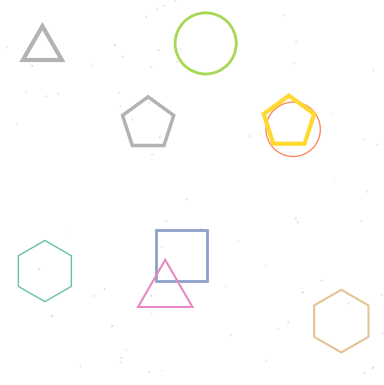[{"shape": "hexagon", "thickness": 1, "radius": 0.4, "center": [0.117, 0.296]}, {"shape": "circle", "thickness": 1, "radius": 0.35, "center": [0.761, 0.664]}, {"shape": "square", "thickness": 2, "radius": 0.33, "center": [0.47, 0.335]}, {"shape": "triangle", "thickness": 1.5, "radius": 0.41, "center": [0.429, 0.243]}, {"shape": "circle", "thickness": 2, "radius": 0.4, "center": [0.534, 0.887]}, {"shape": "pentagon", "thickness": 3, "radius": 0.34, "center": [0.75, 0.683]}, {"shape": "hexagon", "thickness": 1.5, "radius": 0.41, "center": [0.886, 0.166]}, {"shape": "pentagon", "thickness": 2.5, "radius": 0.35, "center": [0.385, 0.679]}, {"shape": "triangle", "thickness": 3, "radius": 0.29, "center": [0.11, 0.873]}]